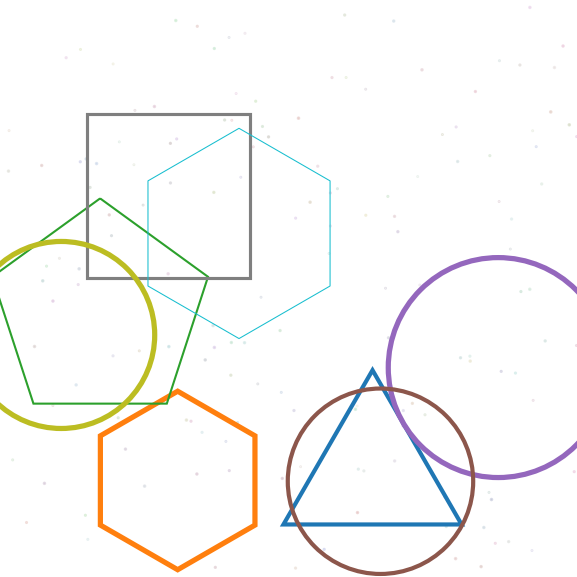[{"shape": "triangle", "thickness": 2, "radius": 0.89, "center": [0.645, 0.18]}, {"shape": "hexagon", "thickness": 2.5, "radius": 0.77, "center": [0.308, 0.167]}, {"shape": "pentagon", "thickness": 1, "radius": 0.98, "center": [0.173, 0.459]}, {"shape": "circle", "thickness": 2.5, "radius": 0.95, "center": [0.863, 0.363]}, {"shape": "circle", "thickness": 2, "radius": 0.8, "center": [0.659, 0.166]}, {"shape": "square", "thickness": 1.5, "radius": 0.71, "center": [0.291, 0.66]}, {"shape": "circle", "thickness": 2.5, "radius": 0.81, "center": [0.106, 0.419]}, {"shape": "hexagon", "thickness": 0.5, "radius": 0.91, "center": [0.414, 0.595]}]